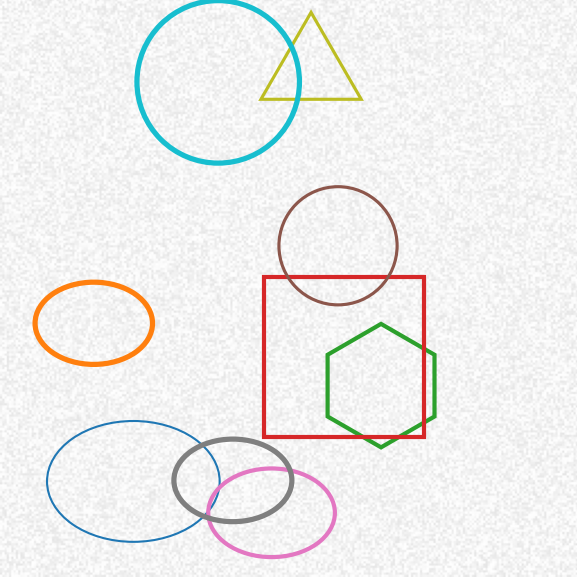[{"shape": "oval", "thickness": 1, "radius": 0.75, "center": [0.231, 0.166]}, {"shape": "oval", "thickness": 2.5, "radius": 0.51, "center": [0.162, 0.439]}, {"shape": "hexagon", "thickness": 2, "radius": 0.53, "center": [0.66, 0.331]}, {"shape": "square", "thickness": 2, "radius": 0.69, "center": [0.595, 0.38]}, {"shape": "circle", "thickness": 1.5, "radius": 0.51, "center": [0.585, 0.574]}, {"shape": "oval", "thickness": 2, "radius": 0.55, "center": [0.47, 0.111]}, {"shape": "oval", "thickness": 2.5, "radius": 0.51, "center": [0.403, 0.167]}, {"shape": "triangle", "thickness": 1.5, "radius": 0.5, "center": [0.539, 0.877]}, {"shape": "circle", "thickness": 2.5, "radius": 0.7, "center": [0.378, 0.857]}]